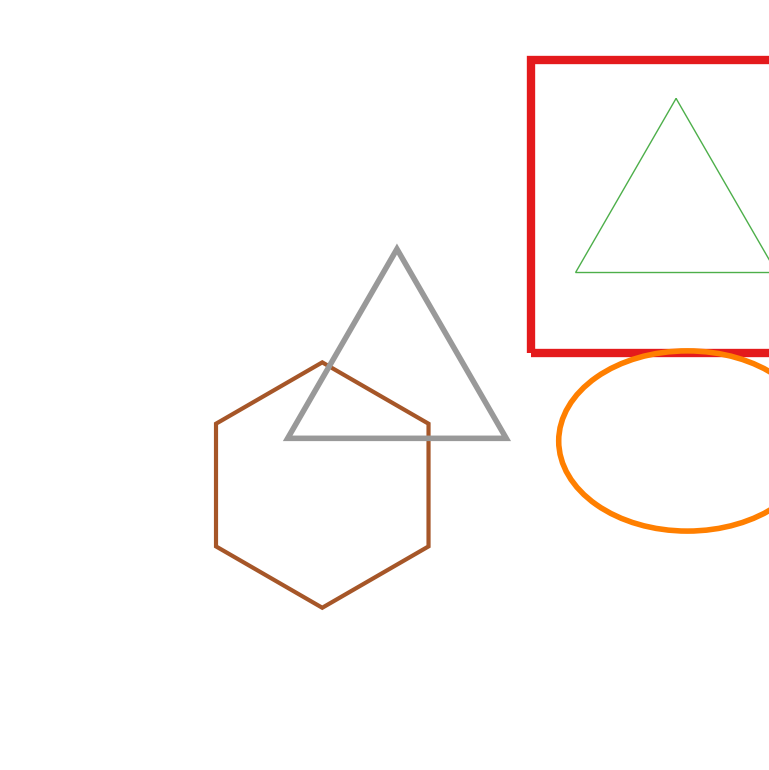[{"shape": "square", "thickness": 3, "radius": 0.95, "center": [0.88, 0.731]}, {"shape": "triangle", "thickness": 0.5, "radius": 0.75, "center": [0.878, 0.721]}, {"shape": "oval", "thickness": 2, "radius": 0.84, "center": [0.893, 0.427]}, {"shape": "hexagon", "thickness": 1.5, "radius": 0.8, "center": [0.419, 0.37]}, {"shape": "triangle", "thickness": 2, "radius": 0.82, "center": [0.516, 0.513]}]